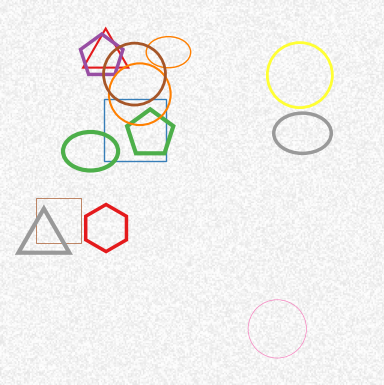[{"shape": "hexagon", "thickness": 2.5, "radius": 0.31, "center": [0.276, 0.408]}, {"shape": "triangle", "thickness": 1.5, "radius": 0.34, "center": [0.275, 0.858]}, {"shape": "square", "thickness": 1, "radius": 0.4, "center": [0.35, 0.663]}, {"shape": "oval", "thickness": 3, "radius": 0.36, "center": [0.235, 0.607]}, {"shape": "pentagon", "thickness": 3, "radius": 0.32, "center": [0.39, 0.653]}, {"shape": "pentagon", "thickness": 2.5, "radius": 0.29, "center": [0.264, 0.854]}, {"shape": "oval", "thickness": 1, "radius": 0.29, "center": [0.437, 0.864]}, {"shape": "circle", "thickness": 1.5, "radius": 0.4, "center": [0.363, 0.755]}, {"shape": "circle", "thickness": 2, "radius": 0.42, "center": [0.779, 0.805]}, {"shape": "square", "thickness": 0.5, "radius": 0.29, "center": [0.151, 0.427]}, {"shape": "circle", "thickness": 2, "radius": 0.4, "center": [0.349, 0.808]}, {"shape": "circle", "thickness": 0.5, "radius": 0.38, "center": [0.72, 0.146]}, {"shape": "oval", "thickness": 2.5, "radius": 0.37, "center": [0.786, 0.654]}, {"shape": "triangle", "thickness": 3, "radius": 0.38, "center": [0.114, 0.382]}]